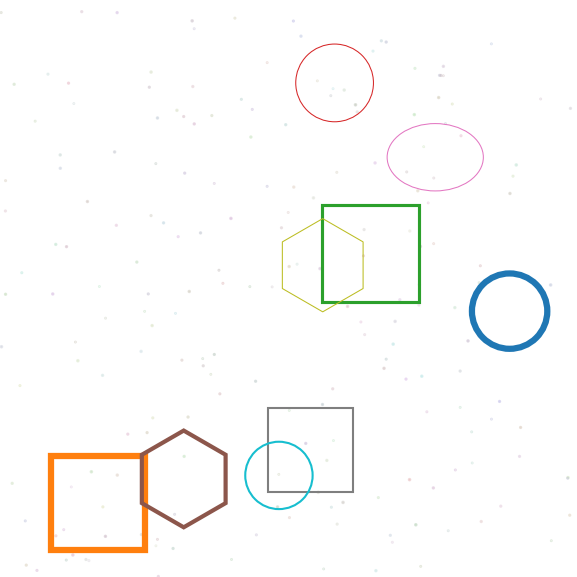[{"shape": "circle", "thickness": 3, "radius": 0.33, "center": [0.882, 0.46]}, {"shape": "square", "thickness": 3, "radius": 0.41, "center": [0.169, 0.128]}, {"shape": "square", "thickness": 1.5, "radius": 0.42, "center": [0.641, 0.56]}, {"shape": "circle", "thickness": 0.5, "radius": 0.34, "center": [0.579, 0.856]}, {"shape": "hexagon", "thickness": 2, "radius": 0.42, "center": [0.318, 0.17]}, {"shape": "oval", "thickness": 0.5, "radius": 0.42, "center": [0.754, 0.727]}, {"shape": "square", "thickness": 1, "radius": 0.36, "center": [0.537, 0.219]}, {"shape": "hexagon", "thickness": 0.5, "radius": 0.4, "center": [0.559, 0.54]}, {"shape": "circle", "thickness": 1, "radius": 0.29, "center": [0.483, 0.176]}]